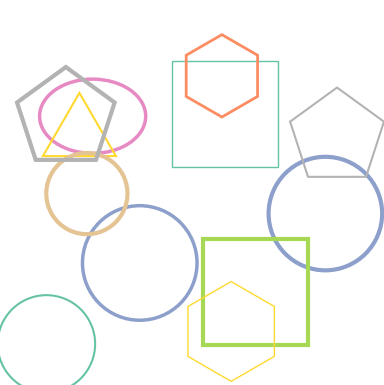[{"shape": "circle", "thickness": 1.5, "radius": 0.63, "center": [0.121, 0.107]}, {"shape": "square", "thickness": 1, "radius": 0.69, "center": [0.584, 0.704]}, {"shape": "hexagon", "thickness": 2, "radius": 0.54, "center": [0.576, 0.803]}, {"shape": "circle", "thickness": 3, "radius": 0.74, "center": [0.845, 0.445]}, {"shape": "circle", "thickness": 2.5, "radius": 0.74, "center": [0.363, 0.317]}, {"shape": "oval", "thickness": 2.5, "radius": 0.69, "center": [0.241, 0.698]}, {"shape": "square", "thickness": 3, "radius": 0.69, "center": [0.664, 0.241]}, {"shape": "triangle", "thickness": 1.5, "radius": 0.55, "center": [0.206, 0.649]}, {"shape": "hexagon", "thickness": 1, "radius": 0.65, "center": [0.6, 0.139]}, {"shape": "circle", "thickness": 3, "radius": 0.53, "center": [0.226, 0.497]}, {"shape": "pentagon", "thickness": 1.5, "radius": 0.64, "center": [0.875, 0.644]}, {"shape": "pentagon", "thickness": 3, "radius": 0.67, "center": [0.171, 0.693]}]